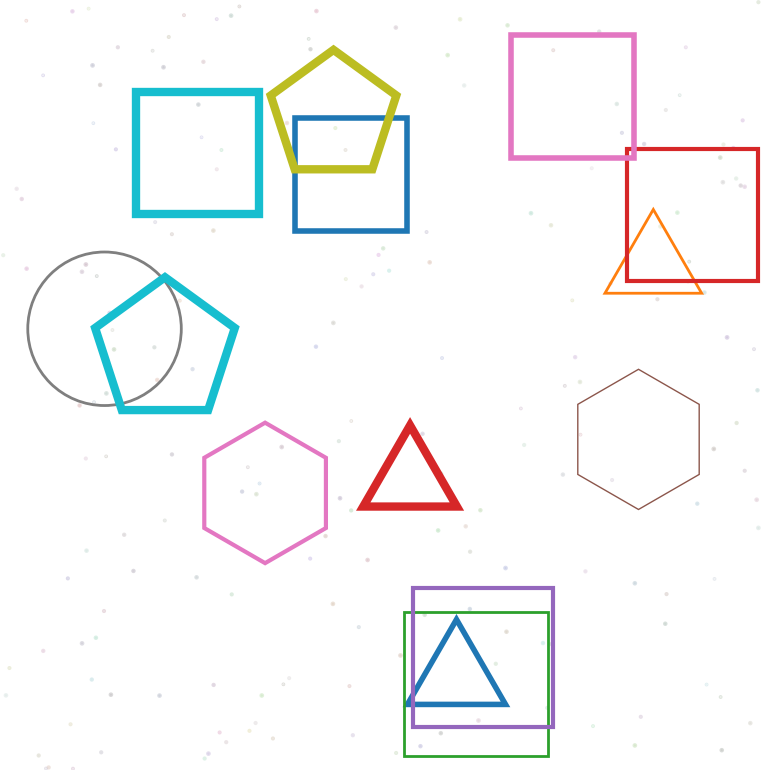[{"shape": "triangle", "thickness": 2, "radius": 0.37, "center": [0.593, 0.122]}, {"shape": "square", "thickness": 2, "radius": 0.36, "center": [0.456, 0.773]}, {"shape": "triangle", "thickness": 1, "radius": 0.36, "center": [0.848, 0.655]}, {"shape": "square", "thickness": 1, "radius": 0.47, "center": [0.618, 0.112]}, {"shape": "triangle", "thickness": 3, "radius": 0.35, "center": [0.533, 0.377]}, {"shape": "square", "thickness": 1.5, "radius": 0.43, "center": [0.899, 0.721]}, {"shape": "square", "thickness": 1.5, "radius": 0.45, "center": [0.627, 0.146]}, {"shape": "hexagon", "thickness": 0.5, "radius": 0.46, "center": [0.829, 0.429]}, {"shape": "square", "thickness": 2, "radius": 0.4, "center": [0.743, 0.875]}, {"shape": "hexagon", "thickness": 1.5, "radius": 0.46, "center": [0.344, 0.36]}, {"shape": "circle", "thickness": 1, "radius": 0.5, "center": [0.136, 0.573]}, {"shape": "pentagon", "thickness": 3, "radius": 0.43, "center": [0.433, 0.85]}, {"shape": "pentagon", "thickness": 3, "radius": 0.48, "center": [0.214, 0.545]}, {"shape": "square", "thickness": 3, "radius": 0.4, "center": [0.257, 0.801]}]